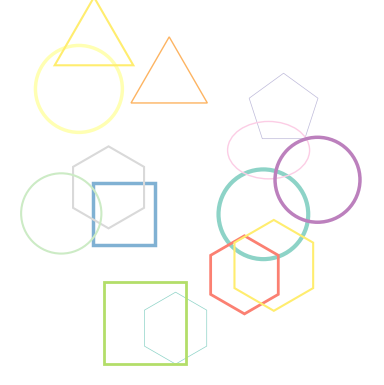[{"shape": "hexagon", "thickness": 0.5, "radius": 0.47, "center": [0.456, 0.148]}, {"shape": "circle", "thickness": 3, "radius": 0.58, "center": [0.684, 0.443]}, {"shape": "circle", "thickness": 2.5, "radius": 0.56, "center": [0.205, 0.769]}, {"shape": "pentagon", "thickness": 0.5, "radius": 0.47, "center": [0.737, 0.716]}, {"shape": "hexagon", "thickness": 2, "radius": 0.51, "center": [0.635, 0.286]}, {"shape": "square", "thickness": 2.5, "radius": 0.4, "center": [0.321, 0.445]}, {"shape": "triangle", "thickness": 1, "radius": 0.57, "center": [0.439, 0.79]}, {"shape": "square", "thickness": 2, "radius": 0.53, "center": [0.376, 0.16]}, {"shape": "oval", "thickness": 1, "radius": 0.53, "center": [0.698, 0.61]}, {"shape": "hexagon", "thickness": 1.5, "radius": 0.53, "center": [0.282, 0.513]}, {"shape": "circle", "thickness": 2.5, "radius": 0.55, "center": [0.825, 0.533]}, {"shape": "circle", "thickness": 1.5, "radius": 0.52, "center": [0.159, 0.446]}, {"shape": "hexagon", "thickness": 1.5, "radius": 0.59, "center": [0.711, 0.311]}, {"shape": "triangle", "thickness": 1.5, "radius": 0.59, "center": [0.244, 0.889]}]